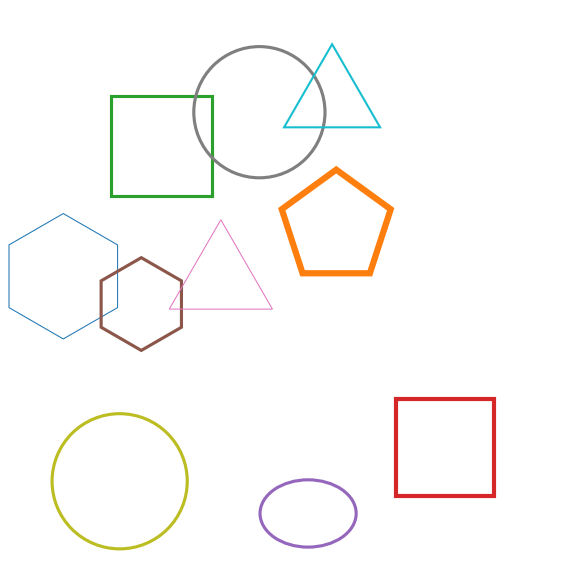[{"shape": "hexagon", "thickness": 0.5, "radius": 0.54, "center": [0.11, 0.521]}, {"shape": "pentagon", "thickness": 3, "radius": 0.5, "center": [0.582, 0.606]}, {"shape": "square", "thickness": 1.5, "radius": 0.43, "center": [0.279, 0.746]}, {"shape": "square", "thickness": 2, "radius": 0.42, "center": [0.77, 0.224]}, {"shape": "oval", "thickness": 1.5, "radius": 0.42, "center": [0.534, 0.11]}, {"shape": "hexagon", "thickness": 1.5, "radius": 0.4, "center": [0.245, 0.473]}, {"shape": "triangle", "thickness": 0.5, "radius": 0.52, "center": [0.382, 0.515]}, {"shape": "circle", "thickness": 1.5, "radius": 0.57, "center": [0.449, 0.805]}, {"shape": "circle", "thickness": 1.5, "radius": 0.59, "center": [0.207, 0.166]}, {"shape": "triangle", "thickness": 1, "radius": 0.48, "center": [0.575, 0.827]}]